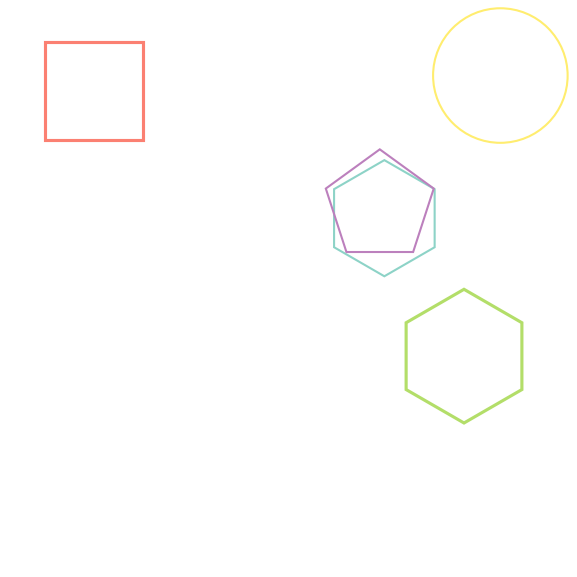[{"shape": "hexagon", "thickness": 1, "radius": 0.5, "center": [0.666, 0.621]}, {"shape": "square", "thickness": 1.5, "radius": 0.42, "center": [0.163, 0.842]}, {"shape": "hexagon", "thickness": 1.5, "radius": 0.58, "center": [0.803, 0.382]}, {"shape": "pentagon", "thickness": 1, "radius": 0.49, "center": [0.658, 0.642]}, {"shape": "circle", "thickness": 1, "radius": 0.58, "center": [0.866, 0.868]}]